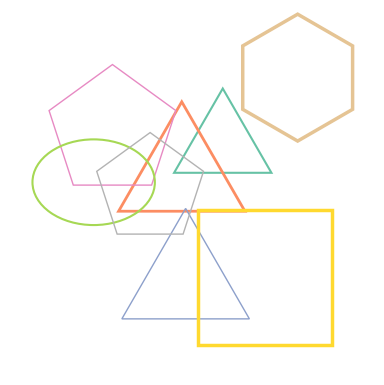[{"shape": "triangle", "thickness": 1.5, "radius": 0.73, "center": [0.579, 0.624]}, {"shape": "triangle", "thickness": 2, "radius": 0.95, "center": [0.472, 0.546]}, {"shape": "triangle", "thickness": 1, "radius": 0.96, "center": [0.482, 0.267]}, {"shape": "pentagon", "thickness": 1, "radius": 0.87, "center": [0.292, 0.659]}, {"shape": "oval", "thickness": 1.5, "radius": 0.79, "center": [0.243, 0.527]}, {"shape": "square", "thickness": 2.5, "radius": 0.87, "center": [0.689, 0.279]}, {"shape": "hexagon", "thickness": 2.5, "radius": 0.82, "center": [0.773, 0.798]}, {"shape": "pentagon", "thickness": 1, "radius": 0.73, "center": [0.39, 0.51]}]